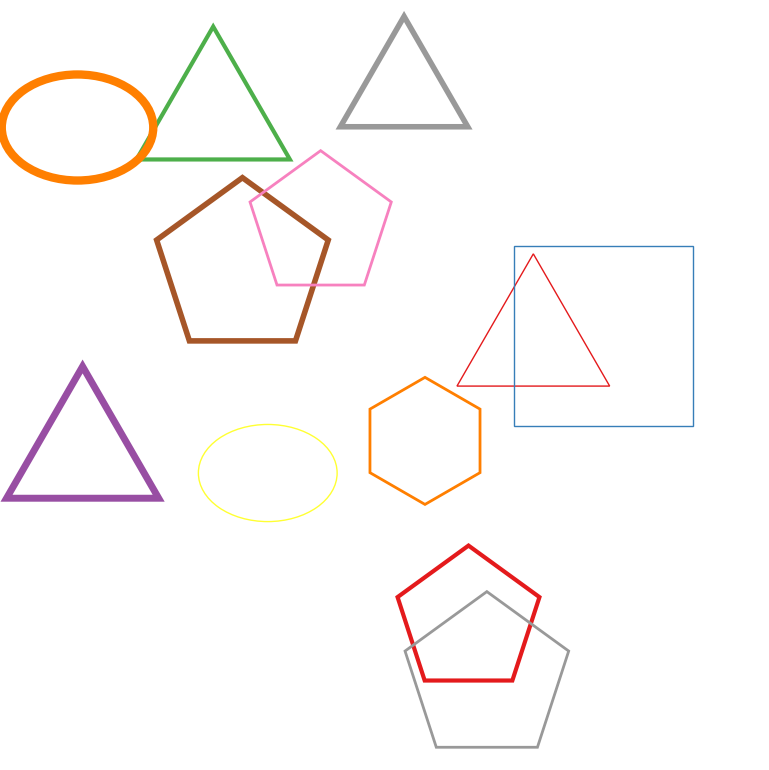[{"shape": "pentagon", "thickness": 1.5, "radius": 0.48, "center": [0.608, 0.195]}, {"shape": "triangle", "thickness": 0.5, "radius": 0.57, "center": [0.693, 0.556]}, {"shape": "square", "thickness": 0.5, "radius": 0.58, "center": [0.784, 0.564]}, {"shape": "triangle", "thickness": 1.5, "radius": 0.58, "center": [0.277, 0.85]}, {"shape": "triangle", "thickness": 2.5, "radius": 0.57, "center": [0.107, 0.41]}, {"shape": "hexagon", "thickness": 1, "radius": 0.41, "center": [0.552, 0.427]}, {"shape": "oval", "thickness": 3, "radius": 0.49, "center": [0.101, 0.834]}, {"shape": "oval", "thickness": 0.5, "radius": 0.45, "center": [0.348, 0.386]}, {"shape": "pentagon", "thickness": 2, "radius": 0.59, "center": [0.315, 0.652]}, {"shape": "pentagon", "thickness": 1, "radius": 0.48, "center": [0.416, 0.708]}, {"shape": "triangle", "thickness": 2, "radius": 0.48, "center": [0.525, 0.883]}, {"shape": "pentagon", "thickness": 1, "radius": 0.56, "center": [0.632, 0.12]}]